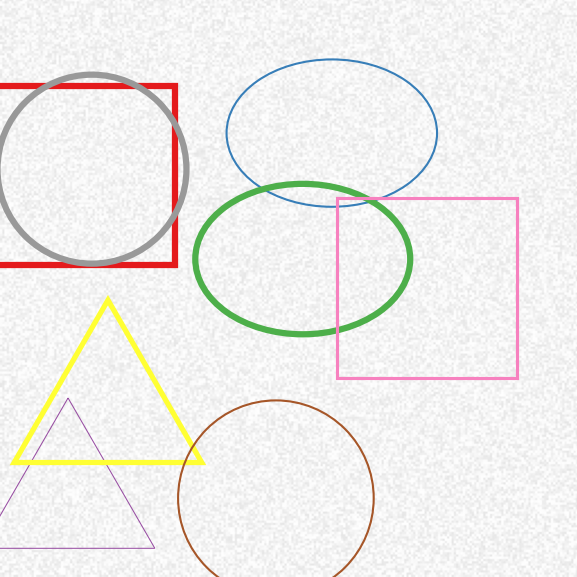[{"shape": "square", "thickness": 3, "radius": 0.77, "center": [0.148, 0.695]}, {"shape": "oval", "thickness": 1, "radius": 0.91, "center": [0.575, 0.769]}, {"shape": "oval", "thickness": 3, "radius": 0.93, "center": [0.524, 0.551]}, {"shape": "triangle", "thickness": 0.5, "radius": 0.87, "center": [0.118, 0.136]}, {"shape": "triangle", "thickness": 2.5, "radius": 0.94, "center": [0.187, 0.292]}, {"shape": "circle", "thickness": 1, "radius": 0.85, "center": [0.478, 0.136]}, {"shape": "square", "thickness": 1.5, "radius": 0.78, "center": [0.74, 0.5]}, {"shape": "circle", "thickness": 3, "radius": 0.82, "center": [0.159, 0.706]}]